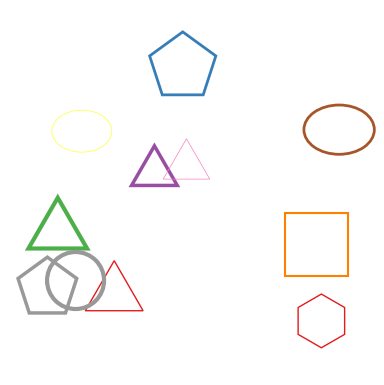[{"shape": "hexagon", "thickness": 1, "radius": 0.35, "center": [0.835, 0.166]}, {"shape": "triangle", "thickness": 1, "radius": 0.43, "center": [0.297, 0.236]}, {"shape": "pentagon", "thickness": 2, "radius": 0.45, "center": [0.475, 0.827]}, {"shape": "triangle", "thickness": 3, "radius": 0.44, "center": [0.15, 0.399]}, {"shape": "triangle", "thickness": 2.5, "radius": 0.34, "center": [0.401, 0.553]}, {"shape": "square", "thickness": 1.5, "radius": 0.41, "center": [0.822, 0.365]}, {"shape": "oval", "thickness": 0.5, "radius": 0.39, "center": [0.213, 0.659]}, {"shape": "oval", "thickness": 2, "radius": 0.46, "center": [0.881, 0.663]}, {"shape": "triangle", "thickness": 0.5, "radius": 0.35, "center": [0.484, 0.57]}, {"shape": "pentagon", "thickness": 2.5, "radius": 0.4, "center": [0.123, 0.252]}, {"shape": "circle", "thickness": 3, "radius": 0.37, "center": [0.196, 0.271]}]